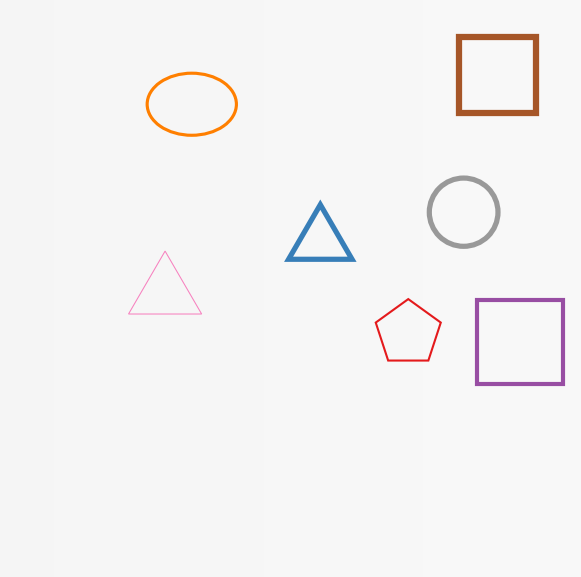[{"shape": "pentagon", "thickness": 1, "radius": 0.29, "center": [0.702, 0.422]}, {"shape": "triangle", "thickness": 2.5, "radius": 0.32, "center": [0.551, 0.582]}, {"shape": "square", "thickness": 2, "radius": 0.37, "center": [0.895, 0.407]}, {"shape": "oval", "thickness": 1.5, "radius": 0.38, "center": [0.33, 0.819]}, {"shape": "square", "thickness": 3, "radius": 0.33, "center": [0.856, 0.87]}, {"shape": "triangle", "thickness": 0.5, "radius": 0.36, "center": [0.284, 0.492]}, {"shape": "circle", "thickness": 2.5, "radius": 0.3, "center": [0.798, 0.632]}]